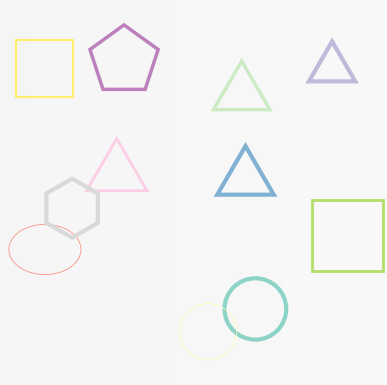[{"shape": "circle", "thickness": 3, "radius": 0.4, "center": [0.659, 0.198]}, {"shape": "circle", "thickness": 0.5, "radius": 0.37, "center": [0.537, 0.138]}, {"shape": "triangle", "thickness": 3, "radius": 0.35, "center": [0.857, 0.823]}, {"shape": "oval", "thickness": 0.5, "radius": 0.47, "center": [0.116, 0.352]}, {"shape": "triangle", "thickness": 3, "radius": 0.42, "center": [0.634, 0.536]}, {"shape": "square", "thickness": 2, "radius": 0.46, "center": [0.897, 0.388]}, {"shape": "triangle", "thickness": 2, "radius": 0.45, "center": [0.301, 0.55]}, {"shape": "hexagon", "thickness": 3, "radius": 0.38, "center": [0.186, 0.459]}, {"shape": "pentagon", "thickness": 2.5, "radius": 0.46, "center": [0.32, 0.843]}, {"shape": "triangle", "thickness": 2.5, "radius": 0.42, "center": [0.624, 0.757]}, {"shape": "square", "thickness": 1.5, "radius": 0.37, "center": [0.114, 0.821]}]